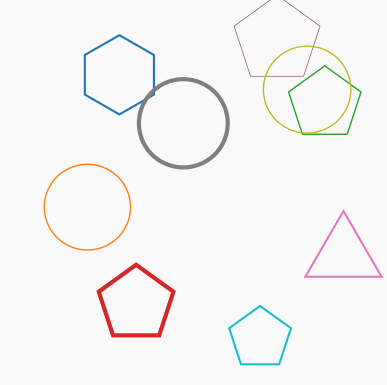[{"shape": "hexagon", "thickness": 1.5, "radius": 0.51, "center": [0.308, 0.806]}, {"shape": "circle", "thickness": 1, "radius": 0.56, "center": [0.226, 0.462]}, {"shape": "pentagon", "thickness": 1, "radius": 0.49, "center": [0.838, 0.731]}, {"shape": "pentagon", "thickness": 3, "radius": 0.51, "center": [0.351, 0.211]}, {"shape": "pentagon", "thickness": 0.5, "radius": 0.58, "center": [0.715, 0.896]}, {"shape": "triangle", "thickness": 1.5, "radius": 0.57, "center": [0.886, 0.338]}, {"shape": "circle", "thickness": 3, "radius": 0.57, "center": [0.473, 0.68]}, {"shape": "circle", "thickness": 1, "radius": 0.56, "center": [0.793, 0.767]}, {"shape": "pentagon", "thickness": 1.5, "radius": 0.42, "center": [0.671, 0.122]}]